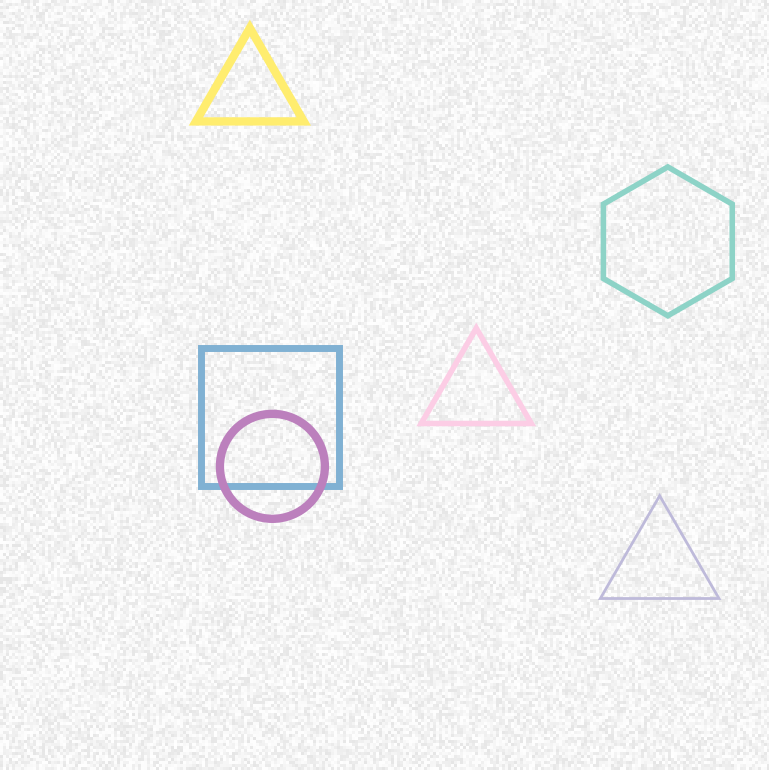[{"shape": "hexagon", "thickness": 2, "radius": 0.48, "center": [0.867, 0.687]}, {"shape": "triangle", "thickness": 1, "radius": 0.44, "center": [0.857, 0.267]}, {"shape": "square", "thickness": 2.5, "radius": 0.45, "center": [0.351, 0.458]}, {"shape": "triangle", "thickness": 2, "radius": 0.41, "center": [0.619, 0.491]}, {"shape": "circle", "thickness": 3, "radius": 0.34, "center": [0.354, 0.394]}, {"shape": "triangle", "thickness": 3, "radius": 0.4, "center": [0.325, 0.883]}]